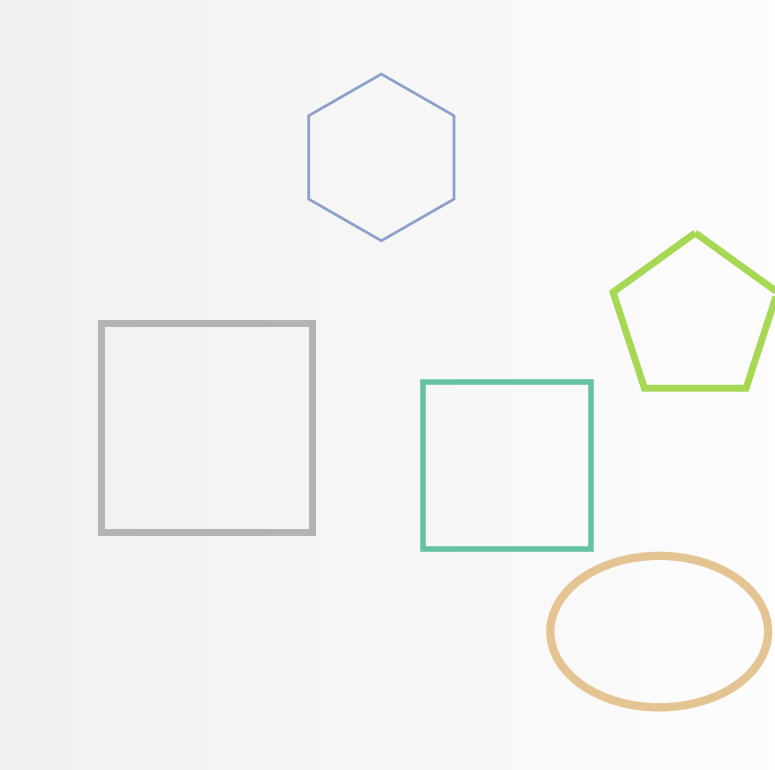[{"shape": "square", "thickness": 2, "radius": 0.54, "center": [0.654, 0.396]}, {"shape": "hexagon", "thickness": 1, "radius": 0.54, "center": [0.492, 0.796]}, {"shape": "pentagon", "thickness": 2.5, "radius": 0.56, "center": [0.897, 0.586]}, {"shape": "oval", "thickness": 3, "radius": 0.7, "center": [0.851, 0.18]}, {"shape": "square", "thickness": 2.5, "radius": 0.68, "center": [0.266, 0.445]}]